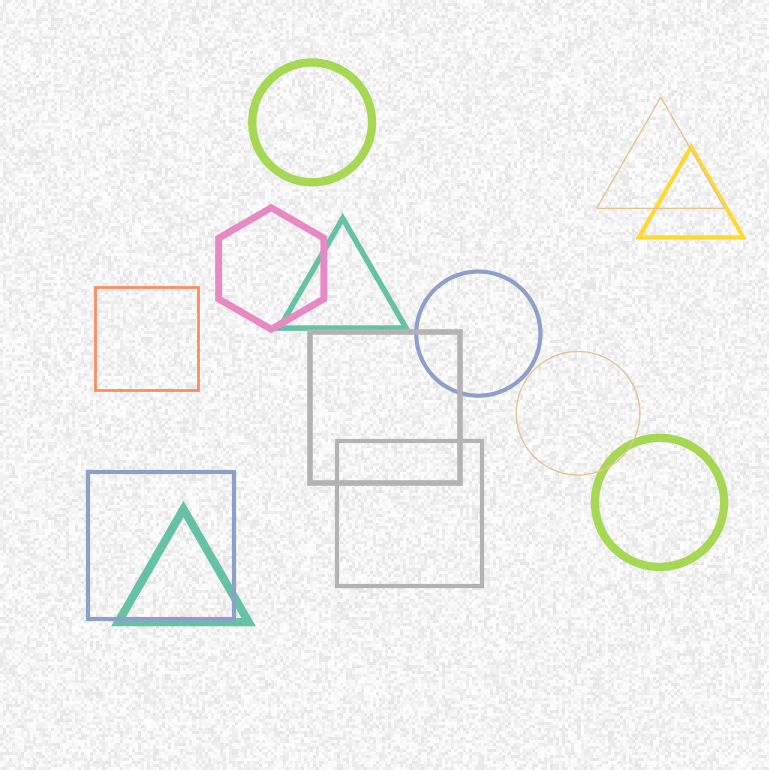[{"shape": "triangle", "thickness": 2, "radius": 0.48, "center": [0.445, 0.621]}, {"shape": "triangle", "thickness": 3, "radius": 0.49, "center": [0.238, 0.241]}, {"shape": "square", "thickness": 1, "radius": 0.34, "center": [0.19, 0.56]}, {"shape": "circle", "thickness": 1.5, "radius": 0.4, "center": [0.621, 0.567]}, {"shape": "square", "thickness": 1.5, "radius": 0.47, "center": [0.209, 0.291]}, {"shape": "hexagon", "thickness": 2.5, "radius": 0.39, "center": [0.352, 0.651]}, {"shape": "circle", "thickness": 3, "radius": 0.39, "center": [0.405, 0.841]}, {"shape": "circle", "thickness": 3, "radius": 0.42, "center": [0.857, 0.348]}, {"shape": "triangle", "thickness": 1.5, "radius": 0.39, "center": [0.898, 0.731]}, {"shape": "triangle", "thickness": 0.5, "radius": 0.48, "center": [0.858, 0.778]}, {"shape": "circle", "thickness": 0.5, "radius": 0.4, "center": [0.751, 0.463]}, {"shape": "square", "thickness": 1.5, "radius": 0.47, "center": [0.532, 0.333]}, {"shape": "square", "thickness": 2, "radius": 0.49, "center": [0.499, 0.471]}]